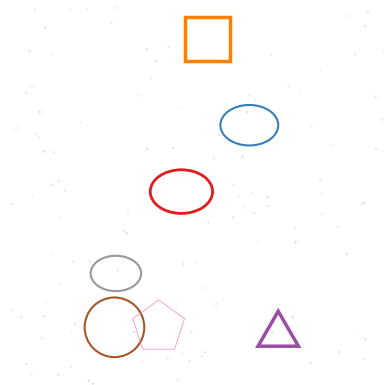[{"shape": "oval", "thickness": 2, "radius": 0.4, "center": [0.471, 0.502]}, {"shape": "oval", "thickness": 1.5, "radius": 0.38, "center": [0.648, 0.675]}, {"shape": "triangle", "thickness": 2.5, "radius": 0.3, "center": [0.723, 0.131]}, {"shape": "square", "thickness": 2.5, "radius": 0.29, "center": [0.539, 0.899]}, {"shape": "circle", "thickness": 1.5, "radius": 0.39, "center": [0.297, 0.15]}, {"shape": "pentagon", "thickness": 0.5, "radius": 0.35, "center": [0.412, 0.15]}, {"shape": "oval", "thickness": 1.5, "radius": 0.33, "center": [0.301, 0.29]}]